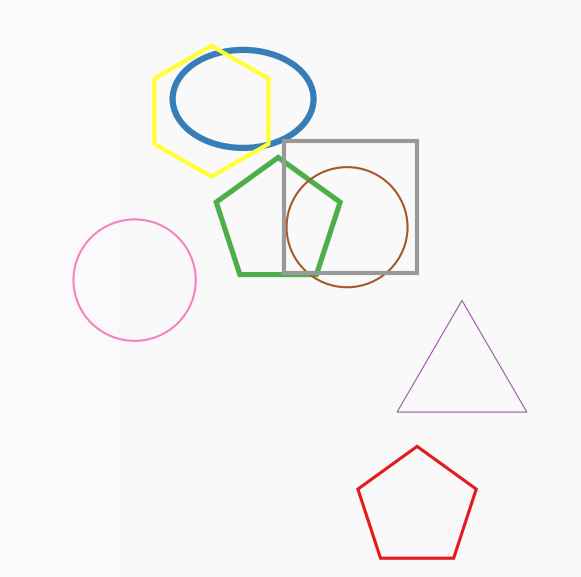[{"shape": "pentagon", "thickness": 1.5, "radius": 0.54, "center": [0.718, 0.119]}, {"shape": "oval", "thickness": 3, "radius": 0.61, "center": [0.418, 0.828]}, {"shape": "pentagon", "thickness": 2.5, "radius": 0.56, "center": [0.479, 0.614]}, {"shape": "triangle", "thickness": 0.5, "radius": 0.64, "center": [0.795, 0.35]}, {"shape": "hexagon", "thickness": 2, "radius": 0.57, "center": [0.364, 0.807]}, {"shape": "circle", "thickness": 1, "radius": 0.52, "center": [0.597, 0.606]}, {"shape": "circle", "thickness": 1, "radius": 0.53, "center": [0.232, 0.514]}, {"shape": "square", "thickness": 2, "radius": 0.57, "center": [0.603, 0.641]}]